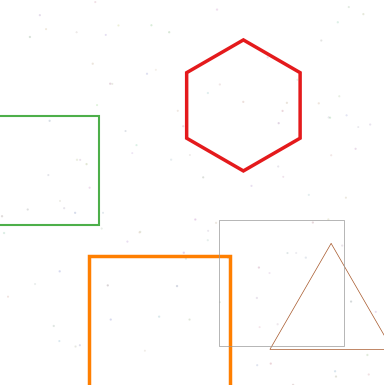[{"shape": "hexagon", "thickness": 2.5, "radius": 0.85, "center": [0.632, 0.726]}, {"shape": "square", "thickness": 1.5, "radius": 0.71, "center": [0.116, 0.558]}, {"shape": "square", "thickness": 2.5, "radius": 0.92, "center": [0.414, 0.152]}, {"shape": "triangle", "thickness": 0.5, "radius": 0.92, "center": [0.86, 0.184]}, {"shape": "square", "thickness": 0.5, "radius": 0.81, "center": [0.732, 0.265]}]